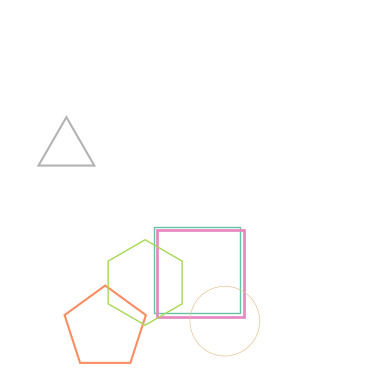[{"shape": "square", "thickness": 1, "radius": 0.56, "center": [0.511, 0.298]}, {"shape": "pentagon", "thickness": 1.5, "radius": 0.56, "center": [0.273, 0.147]}, {"shape": "square", "thickness": 2, "radius": 0.57, "center": [0.521, 0.29]}, {"shape": "hexagon", "thickness": 1, "radius": 0.55, "center": [0.377, 0.266]}, {"shape": "circle", "thickness": 0.5, "radius": 0.45, "center": [0.584, 0.166]}, {"shape": "triangle", "thickness": 1.5, "radius": 0.42, "center": [0.172, 0.612]}]